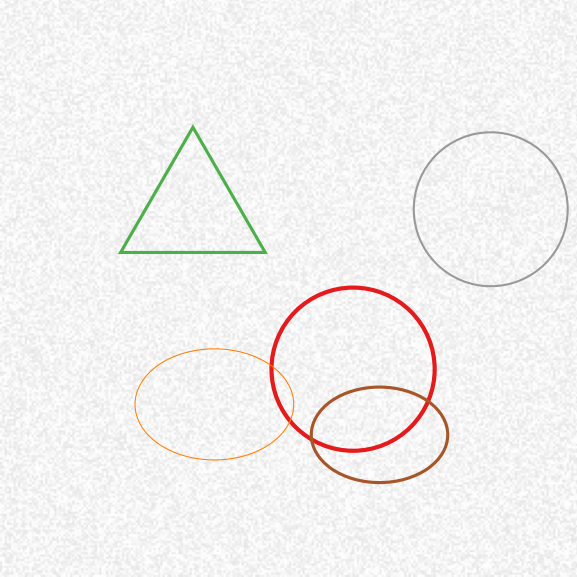[{"shape": "circle", "thickness": 2, "radius": 0.71, "center": [0.611, 0.36]}, {"shape": "triangle", "thickness": 1.5, "radius": 0.72, "center": [0.334, 0.634]}, {"shape": "oval", "thickness": 0.5, "radius": 0.69, "center": [0.371, 0.299]}, {"shape": "oval", "thickness": 1.5, "radius": 0.59, "center": [0.657, 0.246]}, {"shape": "circle", "thickness": 1, "radius": 0.67, "center": [0.85, 0.637]}]